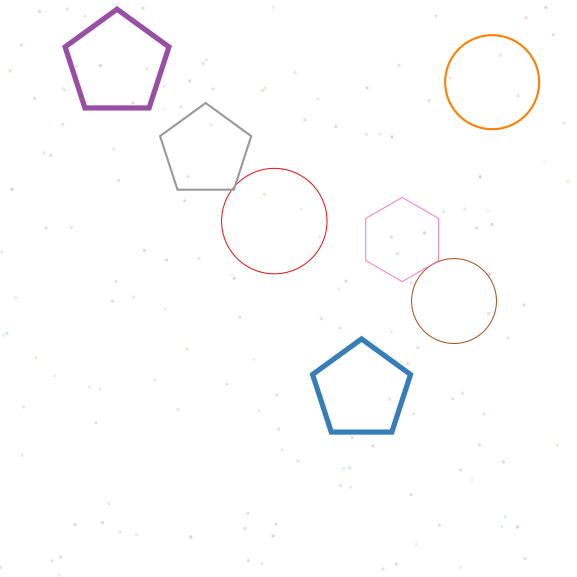[{"shape": "circle", "thickness": 0.5, "radius": 0.46, "center": [0.475, 0.616]}, {"shape": "pentagon", "thickness": 2.5, "radius": 0.45, "center": [0.626, 0.323]}, {"shape": "pentagon", "thickness": 2.5, "radius": 0.47, "center": [0.203, 0.889]}, {"shape": "circle", "thickness": 1, "radius": 0.41, "center": [0.852, 0.857]}, {"shape": "circle", "thickness": 0.5, "radius": 0.37, "center": [0.786, 0.478]}, {"shape": "hexagon", "thickness": 0.5, "radius": 0.36, "center": [0.696, 0.584]}, {"shape": "pentagon", "thickness": 1, "radius": 0.41, "center": [0.356, 0.738]}]